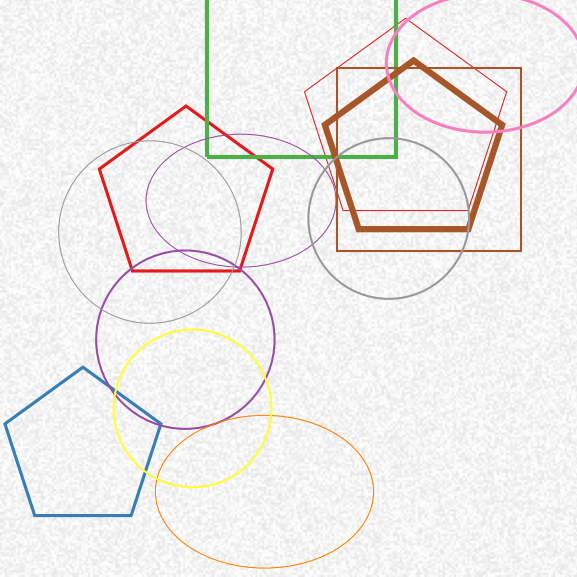[{"shape": "pentagon", "thickness": 1.5, "radius": 0.79, "center": [0.322, 0.658]}, {"shape": "pentagon", "thickness": 0.5, "radius": 0.92, "center": [0.702, 0.783]}, {"shape": "pentagon", "thickness": 1.5, "radius": 0.71, "center": [0.144, 0.221]}, {"shape": "square", "thickness": 2, "radius": 0.82, "center": [0.522, 0.891]}, {"shape": "circle", "thickness": 1, "radius": 0.77, "center": [0.321, 0.411]}, {"shape": "oval", "thickness": 0.5, "radius": 0.82, "center": [0.417, 0.652]}, {"shape": "oval", "thickness": 0.5, "radius": 0.94, "center": [0.458, 0.148]}, {"shape": "circle", "thickness": 1, "radius": 0.68, "center": [0.333, 0.292]}, {"shape": "square", "thickness": 1, "radius": 0.79, "center": [0.743, 0.723]}, {"shape": "pentagon", "thickness": 3, "radius": 0.81, "center": [0.716, 0.733]}, {"shape": "oval", "thickness": 1.5, "radius": 0.86, "center": [0.84, 0.89]}, {"shape": "circle", "thickness": 0.5, "radius": 0.79, "center": [0.26, 0.597]}, {"shape": "circle", "thickness": 1, "radius": 0.7, "center": [0.673, 0.621]}]